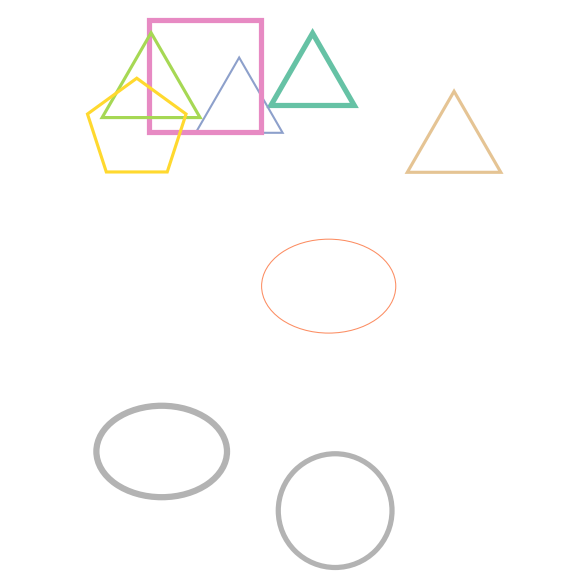[{"shape": "triangle", "thickness": 2.5, "radius": 0.42, "center": [0.541, 0.858]}, {"shape": "oval", "thickness": 0.5, "radius": 0.58, "center": [0.569, 0.504]}, {"shape": "triangle", "thickness": 1, "radius": 0.43, "center": [0.414, 0.813]}, {"shape": "square", "thickness": 2.5, "radius": 0.48, "center": [0.355, 0.867]}, {"shape": "triangle", "thickness": 1.5, "radius": 0.49, "center": [0.262, 0.845]}, {"shape": "pentagon", "thickness": 1.5, "radius": 0.45, "center": [0.237, 0.774]}, {"shape": "triangle", "thickness": 1.5, "radius": 0.47, "center": [0.786, 0.748]}, {"shape": "circle", "thickness": 2.5, "radius": 0.49, "center": [0.58, 0.115]}, {"shape": "oval", "thickness": 3, "radius": 0.57, "center": [0.28, 0.217]}]